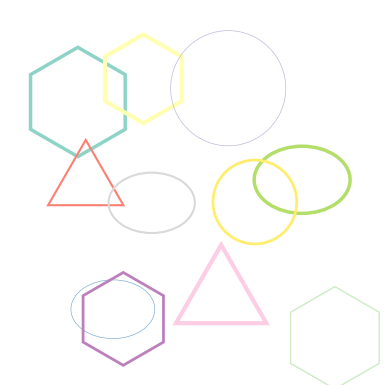[{"shape": "hexagon", "thickness": 2.5, "radius": 0.71, "center": [0.202, 0.735]}, {"shape": "hexagon", "thickness": 3, "radius": 0.58, "center": [0.372, 0.795]}, {"shape": "circle", "thickness": 0.5, "radius": 0.75, "center": [0.593, 0.771]}, {"shape": "triangle", "thickness": 1.5, "radius": 0.56, "center": [0.223, 0.523]}, {"shape": "oval", "thickness": 0.5, "radius": 0.54, "center": [0.293, 0.197]}, {"shape": "oval", "thickness": 2.5, "radius": 0.62, "center": [0.785, 0.533]}, {"shape": "triangle", "thickness": 3, "radius": 0.68, "center": [0.575, 0.228]}, {"shape": "oval", "thickness": 1.5, "radius": 0.56, "center": [0.394, 0.473]}, {"shape": "hexagon", "thickness": 2, "radius": 0.6, "center": [0.32, 0.172]}, {"shape": "hexagon", "thickness": 1, "radius": 0.66, "center": [0.87, 0.123]}, {"shape": "circle", "thickness": 2, "radius": 0.54, "center": [0.662, 0.475]}]